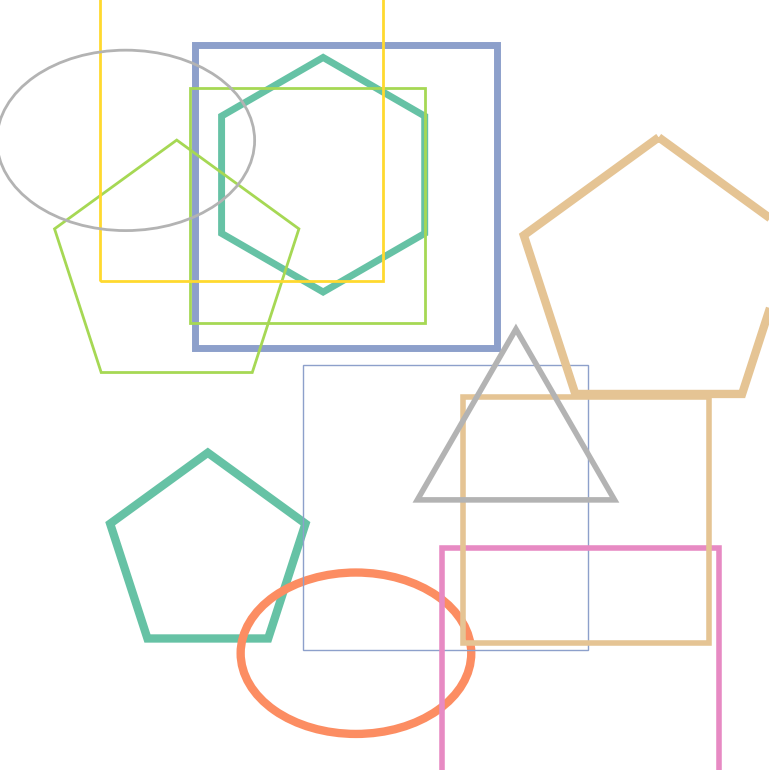[{"shape": "hexagon", "thickness": 2.5, "radius": 0.76, "center": [0.42, 0.773]}, {"shape": "pentagon", "thickness": 3, "radius": 0.67, "center": [0.27, 0.279]}, {"shape": "oval", "thickness": 3, "radius": 0.75, "center": [0.462, 0.152]}, {"shape": "square", "thickness": 0.5, "radius": 0.93, "center": [0.579, 0.341]}, {"shape": "square", "thickness": 2.5, "radius": 0.98, "center": [0.45, 0.745]}, {"shape": "square", "thickness": 2, "radius": 0.9, "center": [0.754, 0.109]}, {"shape": "pentagon", "thickness": 1, "radius": 0.83, "center": [0.23, 0.651]}, {"shape": "square", "thickness": 1, "radius": 0.76, "center": [0.399, 0.733]}, {"shape": "square", "thickness": 1, "radius": 0.92, "center": [0.314, 0.819]}, {"shape": "pentagon", "thickness": 3, "radius": 0.92, "center": [0.855, 0.637]}, {"shape": "square", "thickness": 2, "radius": 0.8, "center": [0.761, 0.325]}, {"shape": "oval", "thickness": 1, "radius": 0.84, "center": [0.163, 0.818]}, {"shape": "triangle", "thickness": 2, "radius": 0.74, "center": [0.67, 0.425]}]